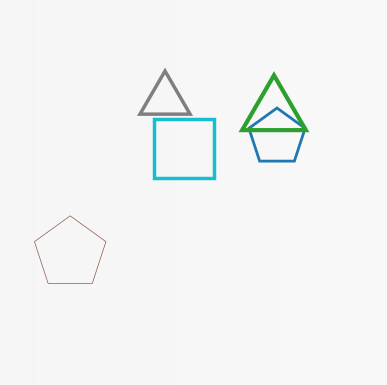[{"shape": "pentagon", "thickness": 2, "radius": 0.38, "center": [0.715, 0.643]}, {"shape": "triangle", "thickness": 3, "radius": 0.47, "center": [0.707, 0.709]}, {"shape": "pentagon", "thickness": 0.5, "radius": 0.48, "center": [0.181, 0.342]}, {"shape": "triangle", "thickness": 2.5, "radius": 0.37, "center": [0.426, 0.741]}, {"shape": "square", "thickness": 2.5, "radius": 0.39, "center": [0.475, 0.614]}]